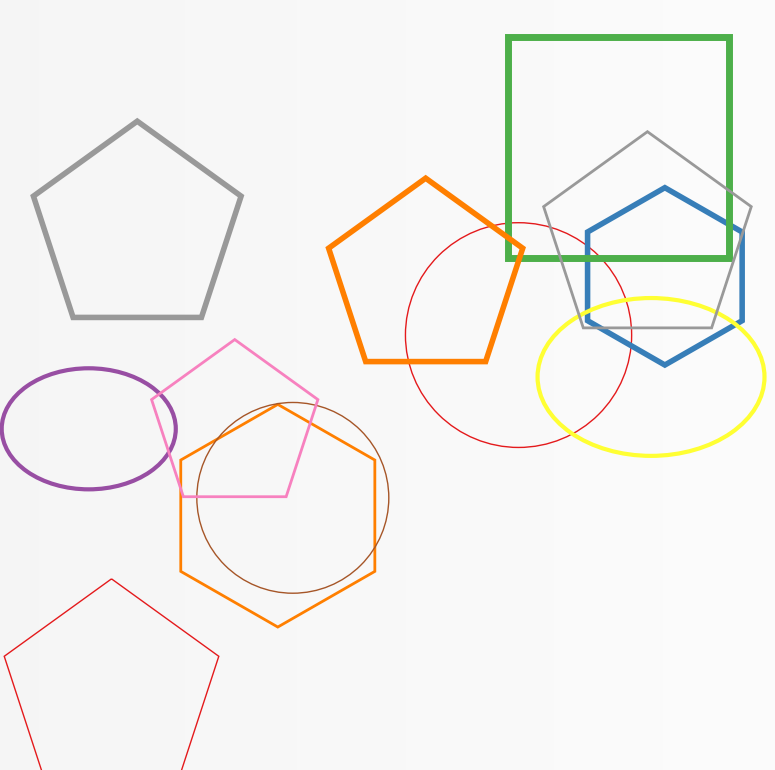[{"shape": "circle", "thickness": 0.5, "radius": 0.73, "center": [0.669, 0.565]}, {"shape": "pentagon", "thickness": 0.5, "radius": 0.73, "center": [0.144, 0.103]}, {"shape": "hexagon", "thickness": 2, "radius": 0.58, "center": [0.858, 0.641]}, {"shape": "square", "thickness": 2.5, "radius": 0.72, "center": [0.798, 0.809]}, {"shape": "oval", "thickness": 1.5, "radius": 0.56, "center": [0.115, 0.443]}, {"shape": "pentagon", "thickness": 2, "radius": 0.66, "center": [0.549, 0.637]}, {"shape": "hexagon", "thickness": 1, "radius": 0.72, "center": [0.358, 0.33]}, {"shape": "oval", "thickness": 1.5, "radius": 0.73, "center": [0.84, 0.51]}, {"shape": "circle", "thickness": 0.5, "radius": 0.62, "center": [0.378, 0.353]}, {"shape": "pentagon", "thickness": 1, "radius": 0.56, "center": [0.303, 0.446]}, {"shape": "pentagon", "thickness": 1, "radius": 0.7, "center": [0.835, 0.688]}, {"shape": "pentagon", "thickness": 2, "radius": 0.7, "center": [0.177, 0.702]}]